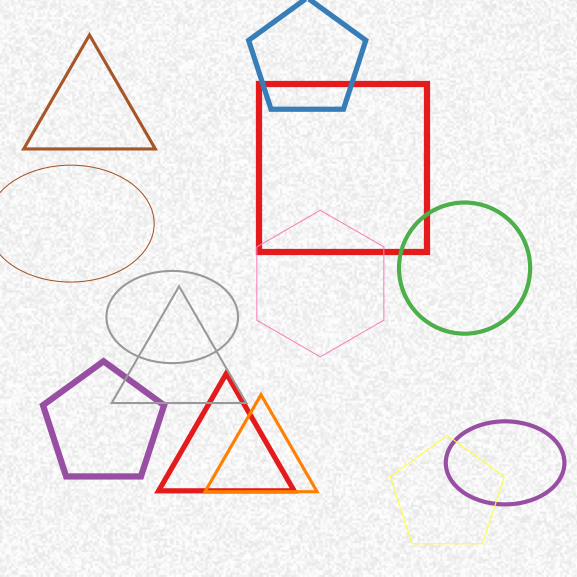[{"shape": "triangle", "thickness": 2.5, "radius": 0.68, "center": [0.392, 0.217]}, {"shape": "square", "thickness": 3, "radius": 0.73, "center": [0.593, 0.709]}, {"shape": "pentagon", "thickness": 2.5, "radius": 0.53, "center": [0.532, 0.896]}, {"shape": "circle", "thickness": 2, "radius": 0.57, "center": [0.804, 0.535]}, {"shape": "pentagon", "thickness": 3, "radius": 0.55, "center": [0.179, 0.263]}, {"shape": "oval", "thickness": 2, "radius": 0.51, "center": [0.875, 0.198]}, {"shape": "triangle", "thickness": 1.5, "radius": 0.56, "center": [0.452, 0.204]}, {"shape": "pentagon", "thickness": 0.5, "radius": 0.52, "center": [0.775, 0.142]}, {"shape": "oval", "thickness": 0.5, "radius": 0.72, "center": [0.122, 0.612]}, {"shape": "triangle", "thickness": 1.5, "radius": 0.66, "center": [0.155, 0.807]}, {"shape": "hexagon", "thickness": 0.5, "radius": 0.63, "center": [0.555, 0.508]}, {"shape": "oval", "thickness": 1, "radius": 0.57, "center": [0.298, 0.45]}, {"shape": "triangle", "thickness": 1, "radius": 0.67, "center": [0.31, 0.369]}]